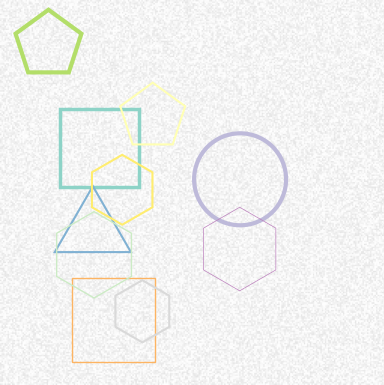[{"shape": "square", "thickness": 2.5, "radius": 0.51, "center": [0.259, 0.616]}, {"shape": "pentagon", "thickness": 1.5, "radius": 0.44, "center": [0.397, 0.697]}, {"shape": "circle", "thickness": 3, "radius": 0.6, "center": [0.624, 0.534]}, {"shape": "triangle", "thickness": 1.5, "radius": 0.57, "center": [0.241, 0.402]}, {"shape": "square", "thickness": 1, "radius": 0.54, "center": [0.295, 0.169]}, {"shape": "pentagon", "thickness": 3, "radius": 0.45, "center": [0.126, 0.885]}, {"shape": "hexagon", "thickness": 1.5, "radius": 0.4, "center": [0.37, 0.191]}, {"shape": "hexagon", "thickness": 0.5, "radius": 0.54, "center": [0.622, 0.353]}, {"shape": "hexagon", "thickness": 1, "radius": 0.56, "center": [0.244, 0.338]}, {"shape": "hexagon", "thickness": 1.5, "radius": 0.45, "center": [0.317, 0.507]}]